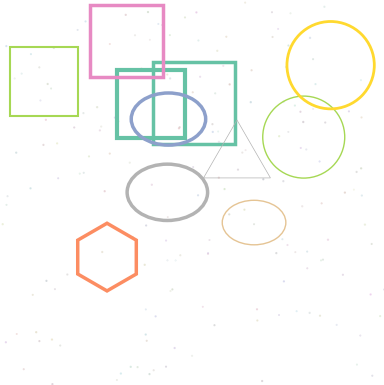[{"shape": "square", "thickness": 2.5, "radius": 0.53, "center": [0.504, 0.732]}, {"shape": "square", "thickness": 3, "radius": 0.44, "center": [0.392, 0.73]}, {"shape": "hexagon", "thickness": 2.5, "radius": 0.44, "center": [0.278, 0.332]}, {"shape": "oval", "thickness": 2.5, "radius": 0.48, "center": [0.438, 0.691]}, {"shape": "square", "thickness": 2.5, "radius": 0.47, "center": [0.329, 0.894]}, {"shape": "square", "thickness": 1.5, "radius": 0.44, "center": [0.115, 0.788]}, {"shape": "circle", "thickness": 1, "radius": 0.53, "center": [0.789, 0.644]}, {"shape": "circle", "thickness": 2, "radius": 0.57, "center": [0.859, 0.831]}, {"shape": "oval", "thickness": 1, "radius": 0.41, "center": [0.66, 0.422]}, {"shape": "triangle", "thickness": 0.5, "radius": 0.5, "center": [0.616, 0.588]}, {"shape": "oval", "thickness": 2.5, "radius": 0.52, "center": [0.435, 0.5]}]